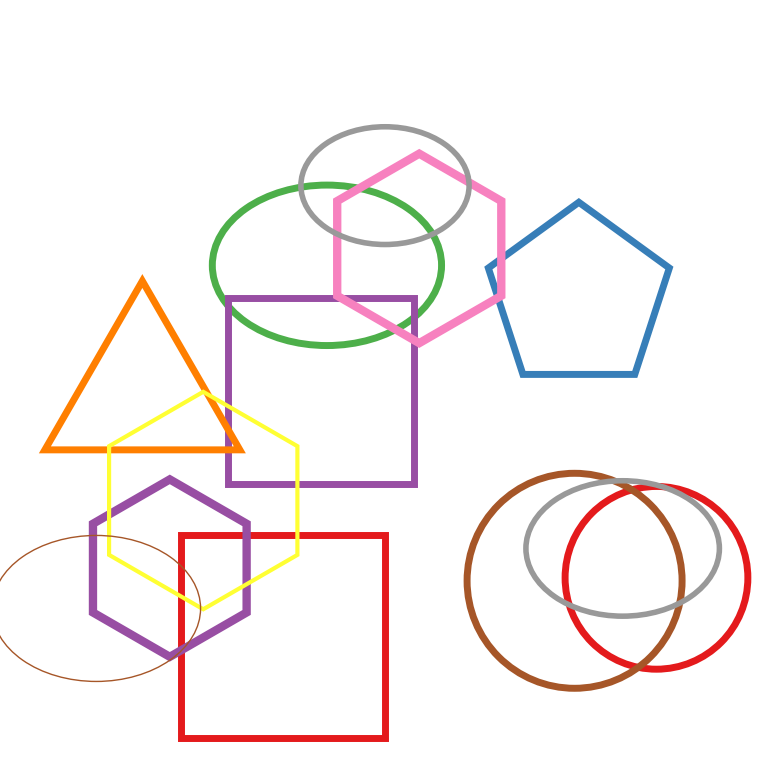[{"shape": "circle", "thickness": 2.5, "radius": 0.59, "center": [0.853, 0.25]}, {"shape": "square", "thickness": 2.5, "radius": 0.66, "center": [0.367, 0.173]}, {"shape": "pentagon", "thickness": 2.5, "radius": 0.62, "center": [0.752, 0.614]}, {"shape": "oval", "thickness": 2.5, "radius": 0.74, "center": [0.425, 0.655]}, {"shape": "hexagon", "thickness": 3, "radius": 0.58, "center": [0.221, 0.262]}, {"shape": "square", "thickness": 2.5, "radius": 0.6, "center": [0.417, 0.492]}, {"shape": "triangle", "thickness": 2.5, "radius": 0.73, "center": [0.185, 0.489]}, {"shape": "hexagon", "thickness": 1.5, "radius": 0.71, "center": [0.264, 0.35]}, {"shape": "circle", "thickness": 2.5, "radius": 0.7, "center": [0.746, 0.246]}, {"shape": "oval", "thickness": 0.5, "radius": 0.68, "center": [0.125, 0.21]}, {"shape": "hexagon", "thickness": 3, "radius": 0.62, "center": [0.544, 0.677]}, {"shape": "oval", "thickness": 2, "radius": 0.63, "center": [0.809, 0.288]}, {"shape": "oval", "thickness": 2, "radius": 0.55, "center": [0.5, 0.759]}]